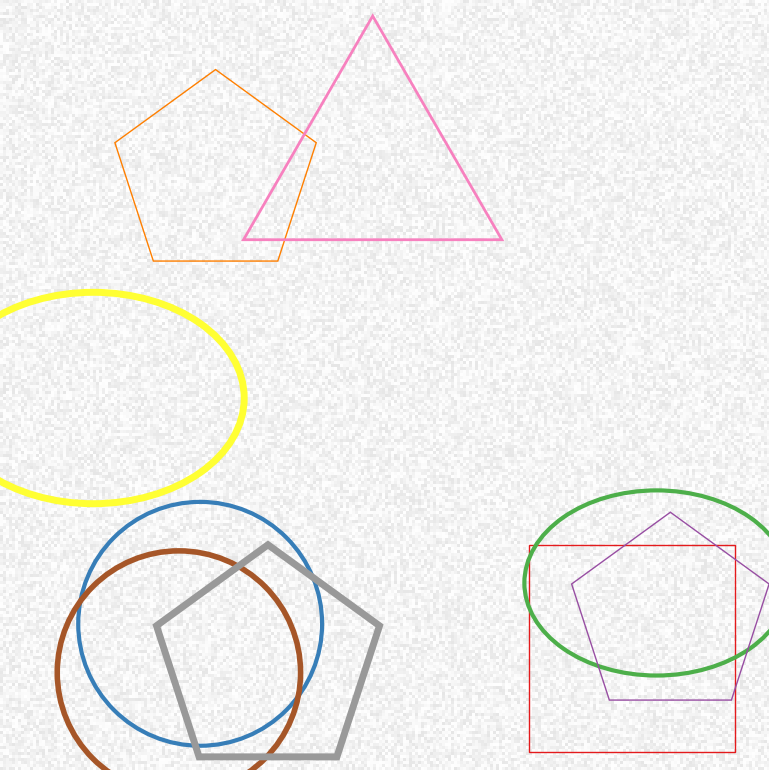[{"shape": "square", "thickness": 0.5, "radius": 0.67, "center": [0.821, 0.158]}, {"shape": "circle", "thickness": 1.5, "radius": 0.79, "center": [0.26, 0.19]}, {"shape": "oval", "thickness": 1.5, "radius": 0.86, "center": [0.853, 0.243]}, {"shape": "pentagon", "thickness": 0.5, "radius": 0.67, "center": [0.871, 0.2]}, {"shape": "pentagon", "thickness": 0.5, "radius": 0.69, "center": [0.28, 0.772]}, {"shape": "oval", "thickness": 2.5, "radius": 0.98, "center": [0.121, 0.483]}, {"shape": "circle", "thickness": 2, "radius": 0.79, "center": [0.232, 0.127]}, {"shape": "triangle", "thickness": 1, "radius": 0.97, "center": [0.484, 0.786]}, {"shape": "pentagon", "thickness": 2.5, "radius": 0.76, "center": [0.348, 0.14]}]